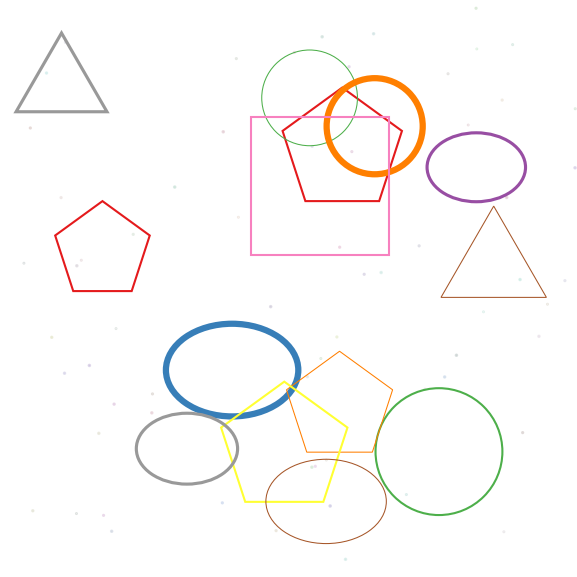[{"shape": "pentagon", "thickness": 1, "radius": 0.43, "center": [0.177, 0.565]}, {"shape": "pentagon", "thickness": 1, "radius": 0.54, "center": [0.593, 0.739]}, {"shape": "oval", "thickness": 3, "radius": 0.57, "center": [0.402, 0.358]}, {"shape": "circle", "thickness": 1, "radius": 0.55, "center": [0.76, 0.217]}, {"shape": "circle", "thickness": 0.5, "radius": 0.41, "center": [0.536, 0.83]}, {"shape": "oval", "thickness": 1.5, "radius": 0.43, "center": [0.825, 0.709]}, {"shape": "pentagon", "thickness": 0.5, "radius": 0.48, "center": [0.588, 0.294]}, {"shape": "circle", "thickness": 3, "radius": 0.42, "center": [0.649, 0.781]}, {"shape": "pentagon", "thickness": 1, "radius": 0.58, "center": [0.492, 0.223]}, {"shape": "oval", "thickness": 0.5, "radius": 0.52, "center": [0.565, 0.131]}, {"shape": "triangle", "thickness": 0.5, "radius": 0.53, "center": [0.855, 0.537]}, {"shape": "square", "thickness": 1, "radius": 0.59, "center": [0.554, 0.677]}, {"shape": "oval", "thickness": 1.5, "radius": 0.44, "center": [0.324, 0.222]}, {"shape": "triangle", "thickness": 1.5, "radius": 0.45, "center": [0.107, 0.851]}]